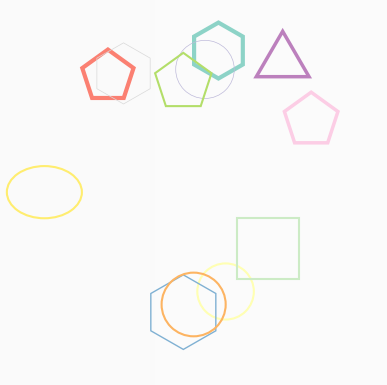[{"shape": "hexagon", "thickness": 3, "radius": 0.36, "center": [0.564, 0.869]}, {"shape": "circle", "thickness": 1.5, "radius": 0.36, "center": [0.582, 0.243]}, {"shape": "circle", "thickness": 0.5, "radius": 0.38, "center": [0.529, 0.82]}, {"shape": "pentagon", "thickness": 3, "radius": 0.35, "center": [0.278, 0.802]}, {"shape": "hexagon", "thickness": 1, "radius": 0.48, "center": [0.473, 0.189]}, {"shape": "circle", "thickness": 1.5, "radius": 0.41, "center": [0.5, 0.209]}, {"shape": "pentagon", "thickness": 1.5, "radius": 0.38, "center": [0.473, 0.786]}, {"shape": "pentagon", "thickness": 2.5, "radius": 0.36, "center": [0.803, 0.688]}, {"shape": "hexagon", "thickness": 0.5, "radius": 0.4, "center": [0.319, 0.809]}, {"shape": "triangle", "thickness": 2.5, "radius": 0.39, "center": [0.729, 0.84]}, {"shape": "square", "thickness": 1.5, "radius": 0.4, "center": [0.692, 0.355]}, {"shape": "oval", "thickness": 1.5, "radius": 0.48, "center": [0.115, 0.501]}]